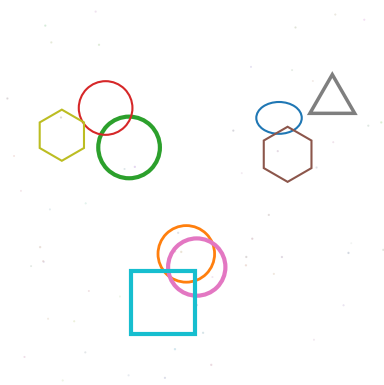[{"shape": "oval", "thickness": 1.5, "radius": 0.3, "center": [0.725, 0.694]}, {"shape": "circle", "thickness": 2, "radius": 0.37, "center": [0.484, 0.341]}, {"shape": "circle", "thickness": 3, "radius": 0.4, "center": [0.335, 0.617]}, {"shape": "circle", "thickness": 1.5, "radius": 0.35, "center": [0.274, 0.719]}, {"shape": "hexagon", "thickness": 1.5, "radius": 0.36, "center": [0.747, 0.599]}, {"shape": "circle", "thickness": 3, "radius": 0.37, "center": [0.511, 0.306]}, {"shape": "triangle", "thickness": 2.5, "radius": 0.34, "center": [0.863, 0.739]}, {"shape": "hexagon", "thickness": 1.5, "radius": 0.33, "center": [0.161, 0.649]}, {"shape": "square", "thickness": 3, "radius": 0.41, "center": [0.423, 0.215]}]